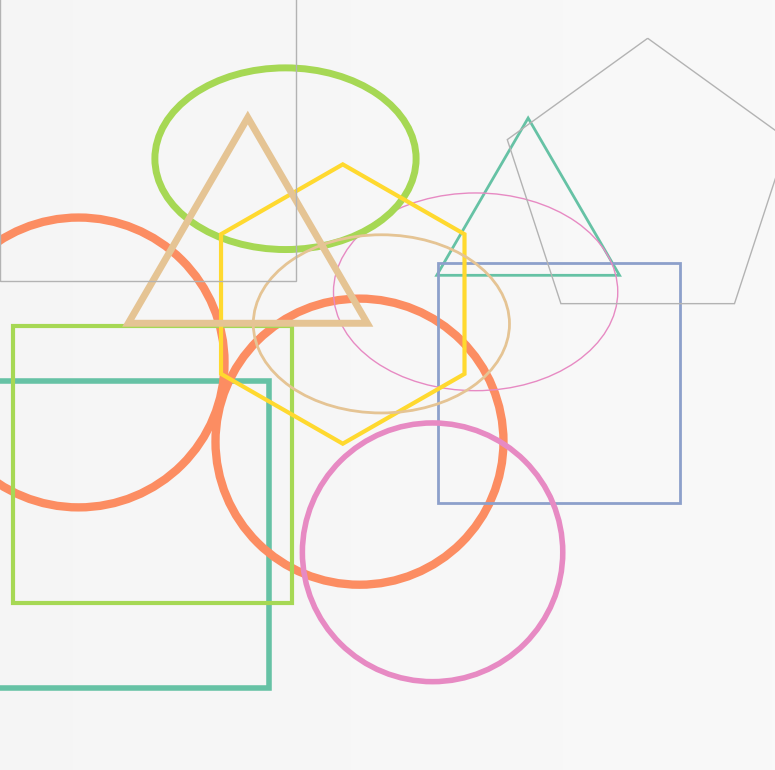[{"shape": "triangle", "thickness": 1, "radius": 0.68, "center": [0.681, 0.711]}, {"shape": "square", "thickness": 2, "radius": 1.0, "center": [0.148, 0.306]}, {"shape": "circle", "thickness": 3, "radius": 0.94, "center": [0.101, 0.529]}, {"shape": "circle", "thickness": 3, "radius": 0.93, "center": [0.464, 0.426]}, {"shape": "square", "thickness": 1, "radius": 0.78, "center": [0.722, 0.503]}, {"shape": "circle", "thickness": 2, "radius": 0.84, "center": [0.558, 0.283]}, {"shape": "oval", "thickness": 0.5, "radius": 0.92, "center": [0.614, 0.621]}, {"shape": "oval", "thickness": 2.5, "radius": 0.84, "center": [0.368, 0.794]}, {"shape": "square", "thickness": 1.5, "radius": 0.9, "center": [0.196, 0.397]}, {"shape": "hexagon", "thickness": 1.5, "radius": 0.91, "center": [0.442, 0.605]}, {"shape": "oval", "thickness": 1, "radius": 0.83, "center": [0.492, 0.579]}, {"shape": "triangle", "thickness": 2.5, "radius": 0.89, "center": [0.32, 0.669]}, {"shape": "square", "thickness": 0.5, "radius": 0.95, "center": [0.191, 0.826]}, {"shape": "pentagon", "thickness": 0.5, "radius": 0.95, "center": [0.836, 0.76]}]